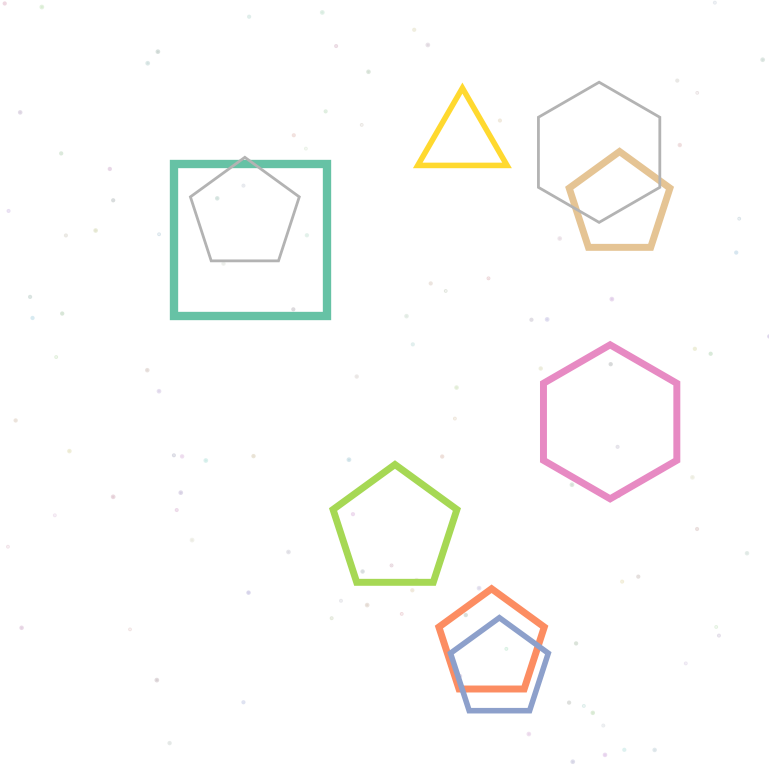[{"shape": "square", "thickness": 3, "radius": 0.5, "center": [0.325, 0.688]}, {"shape": "pentagon", "thickness": 2.5, "radius": 0.36, "center": [0.638, 0.163]}, {"shape": "pentagon", "thickness": 2, "radius": 0.33, "center": [0.649, 0.131]}, {"shape": "hexagon", "thickness": 2.5, "radius": 0.5, "center": [0.792, 0.452]}, {"shape": "pentagon", "thickness": 2.5, "radius": 0.42, "center": [0.513, 0.312]}, {"shape": "triangle", "thickness": 2, "radius": 0.33, "center": [0.601, 0.819]}, {"shape": "pentagon", "thickness": 2.5, "radius": 0.34, "center": [0.805, 0.734]}, {"shape": "hexagon", "thickness": 1, "radius": 0.46, "center": [0.778, 0.802]}, {"shape": "pentagon", "thickness": 1, "radius": 0.37, "center": [0.318, 0.721]}]